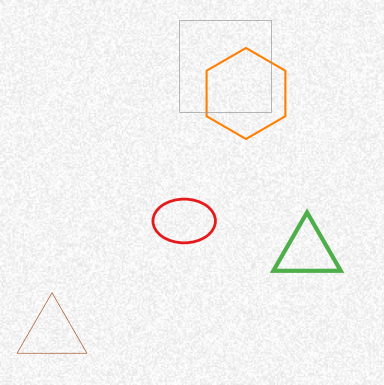[{"shape": "oval", "thickness": 2, "radius": 0.41, "center": [0.478, 0.426]}, {"shape": "triangle", "thickness": 3, "radius": 0.51, "center": [0.798, 0.347]}, {"shape": "hexagon", "thickness": 1.5, "radius": 0.59, "center": [0.639, 0.757]}, {"shape": "triangle", "thickness": 0.5, "radius": 0.52, "center": [0.135, 0.135]}, {"shape": "square", "thickness": 0.5, "radius": 0.6, "center": [0.584, 0.828]}]